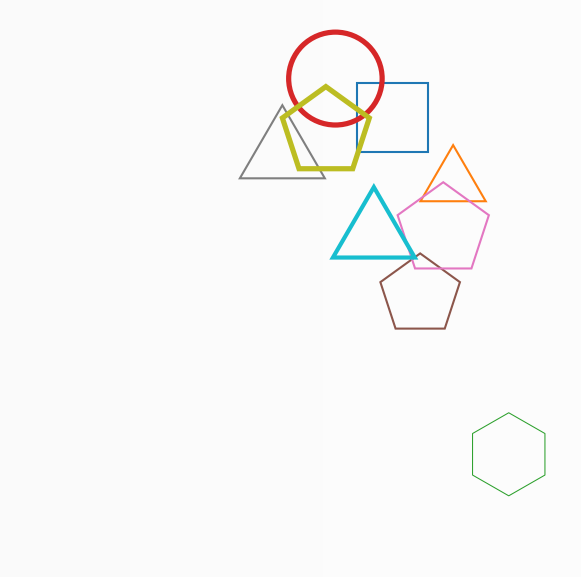[{"shape": "square", "thickness": 1, "radius": 0.3, "center": [0.675, 0.796]}, {"shape": "triangle", "thickness": 1, "radius": 0.32, "center": [0.78, 0.683]}, {"shape": "hexagon", "thickness": 0.5, "radius": 0.36, "center": [0.875, 0.212]}, {"shape": "circle", "thickness": 2.5, "radius": 0.4, "center": [0.577, 0.863]}, {"shape": "pentagon", "thickness": 1, "radius": 0.36, "center": [0.723, 0.488]}, {"shape": "pentagon", "thickness": 1, "radius": 0.41, "center": [0.763, 0.601]}, {"shape": "triangle", "thickness": 1, "radius": 0.42, "center": [0.486, 0.733]}, {"shape": "pentagon", "thickness": 2.5, "radius": 0.39, "center": [0.561, 0.771]}, {"shape": "triangle", "thickness": 2, "radius": 0.41, "center": [0.643, 0.594]}]